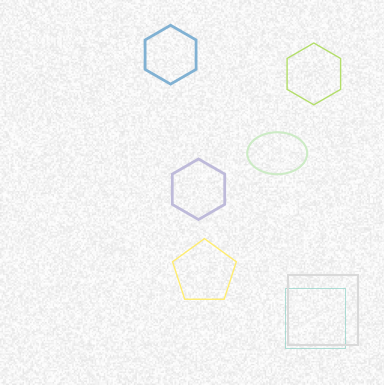[{"shape": "square", "thickness": 0.5, "radius": 0.39, "center": [0.818, 0.174]}, {"shape": "hexagon", "thickness": 2, "radius": 0.39, "center": [0.516, 0.508]}, {"shape": "hexagon", "thickness": 2, "radius": 0.38, "center": [0.443, 0.858]}, {"shape": "hexagon", "thickness": 1, "radius": 0.4, "center": [0.815, 0.808]}, {"shape": "square", "thickness": 1.5, "radius": 0.46, "center": [0.839, 0.195]}, {"shape": "oval", "thickness": 1.5, "radius": 0.39, "center": [0.72, 0.602]}, {"shape": "pentagon", "thickness": 1, "radius": 0.44, "center": [0.531, 0.293]}]